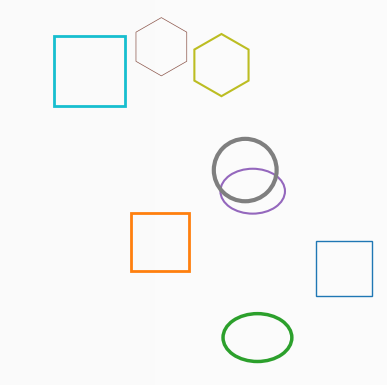[{"shape": "square", "thickness": 1, "radius": 0.36, "center": [0.888, 0.304]}, {"shape": "square", "thickness": 2, "radius": 0.37, "center": [0.413, 0.371]}, {"shape": "oval", "thickness": 2.5, "radius": 0.44, "center": [0.664, 0.123]}, {"shape": "oval", "thickness": 1.5, "radius": 0.42, "center": [0.652, 0.503]}, {"shape": "hexagon", "thickness": 0.5, "radius": 0.38, "center": [0.416, 0.879]}, {"shape": "circle", "thickness": 3, "radius": 0.41, "center": [0.633, 0.558]}, {"shape": "hexagon", "thickness": 1.5, "radius": 0.4, "center": [0.572, 0.831]}, {"shape": "square", "thickness": 2, "radius": 0.46, "center": [0.23, 0.816]}]